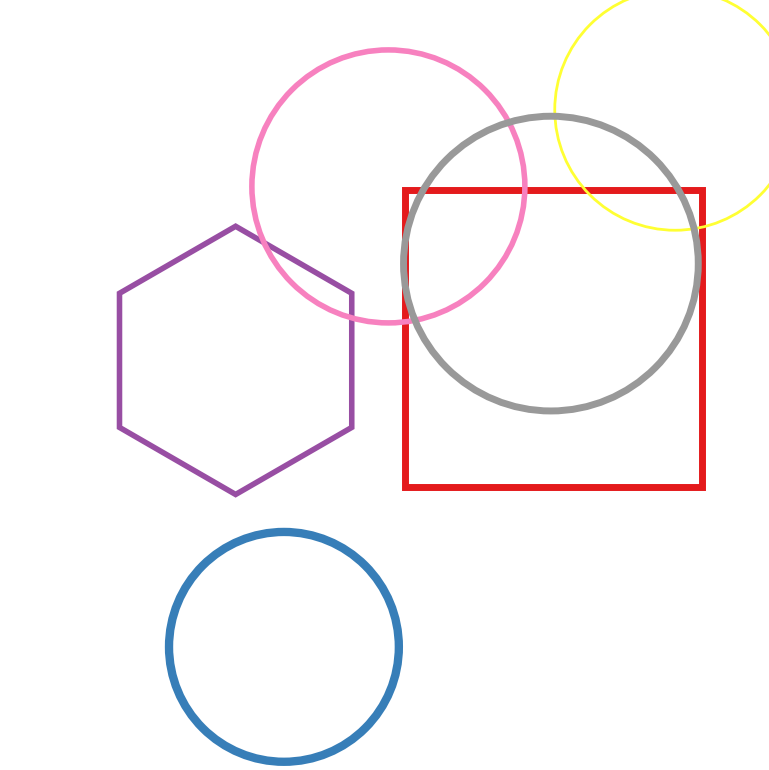[{"shape": "square", "thickness": 2.5, "radius": 0.96, "center": [0.719, 0.56]}, {"shape": "circle", "thickness": 3, "radius": 0.75, "center": [0.369, 0.16]}, {"shape": "hexagon", "thickness": 2, "radius": 0.87, "center": [0.306, 0.532]}, {"shape": "circle", "thickness": 1, "radius": 0.78, "center": [0.877, 0.857]}, {"shape": "circle", "thickness": 2, "radius": 0.89, "center": [0.504, 0.758]}, {"shape": "circle", "thickness": 2.5, "radius": 0.96, "center": [0.715, 0.658]}]